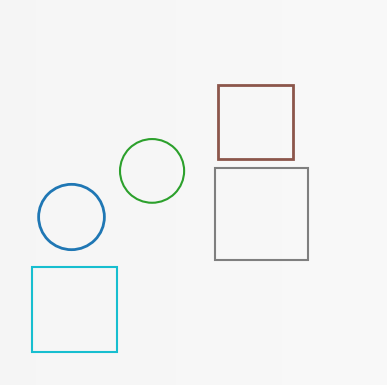[{"shape": "circle", "thickness": 2, "radius": 0.42, "center": [0.185, 0.436]}, {"shape": "circle", "thickness": 1.5, "radius": 0.41, "center": [0.392, 0.556]}, {"shape": "square", "thickness": 2, "radius": 0.48, "center": [0.658, 0.683]}, {"shape": "square", "thickness": 1.5, "radius": 0.6, "center": [0.675, 0.443]}, {"shape": "square", "thickness": 1.5, "radius": 0.55, "center": [0.192, 0.196]}]